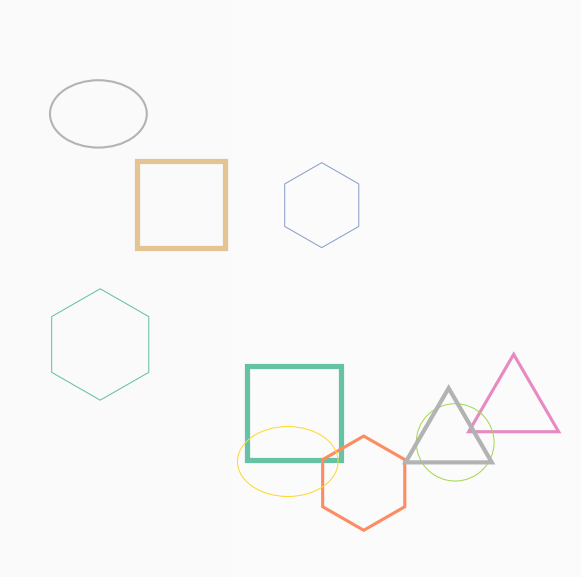[{"shape": "square", "thickness": 2.5, "radius": 0.41, "center": [0.506, 0.284]}, {"shape": "hexagon", "thickness": 0.5, "radius": 0.48, "center": [0.172, 0.403]}, {"shape": "hexagon", "thickness": 1.5, "radius": 0.41, "center": [0.626, 0.162]}, {"shape": "hexagon", "thickness": 0.5, "radius": 0.37, "center": [0.554, 0.644]}, {"shape": "triangle", "thickness": 1.5, "radius": 0.45, "center": [0.884, 0.296]}, {"shape": "circle", "thickness": 0.5, "radius": 0.33, "center": [0.783, 0.233]}, {"shape": "oval", "thickness": 0.5, "radius": 0.43, "center": [0.495, 0.2]}, {"shape": "square", "thickness": 2.5, "radius": 0.38, "center": [0.312, 0.645]}, {"shape": "triangle", "thickness": 2, "radius": 0.43, "center": [0.772, 0.241]}, {"shape": "oval", "thickness": 1, "radius": 0.42, "center": [0.169, 0.802]}]